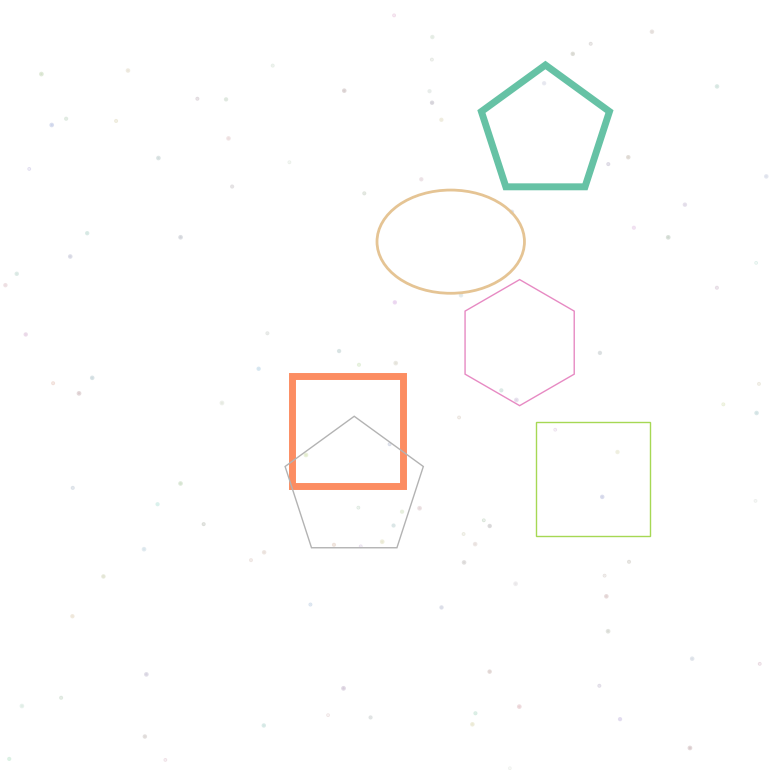[{"shape": "pentagon", "thickness": 2.5, "radius": 0.44, "center": [0.708, 0.828]}, {"shape": "square", "thickness": 2.5, "radius": 0.36, "center": [0.452, 0.44]}, {"shape": "hexagon", "thickness": 0.5, "radius": 0.41, "center": [0.675, 0.555]}, {"shape": "square", "thickness": 0.5, "radius": 0.37, "center": [0.77, 0.378]}, {"shape": "oval", "thickness": 1, "radius": 0.48, "center": [0.585, 0.686]}, {"shape": "pentagon", "thickness": 0.5, "radius": 0.47, "center": [0.46, 0.365]}]